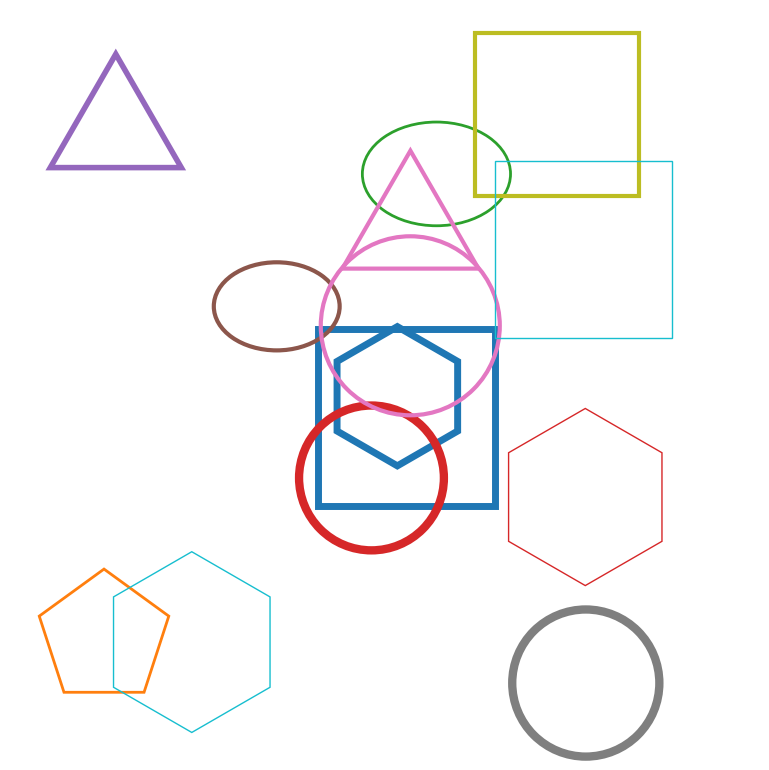[{"shape": "hexagon", "thickness": 2.5, "radius": 0.45, "center": [0.516, 0.485]}, {"shape": "square", "thickness": 2.5, "radius": 0.57, "center": [0.528, 0.457]}, {"shape": "pentagon", "thickness": 1, "radius": 0.44, "center": [0.135, 0.172]}, {"shape": "oval", "thickness": 1, "radius": 0.48, "center": [0.567, 0.774]}, {"shape": "hexagon", "thickness": 0.5, "radius": 0.58, "center": [0.76, 0.355]}, {"shape": "circle", "thickness": 3, "radius": 0.47, "center": [0.482, 0.379]}, {"shape": "triangle", "thickness": 2, "radius": 0.49, "center": [0.15, 0.831]}, {"shape": "oval", "thickness": 1.5, "radius": 0.41, "center": [0.359, 0.602]}, {"shape": "triangle", "thickness": 1.5, "radius": 0.51, "center": [0.533, 0.702]}, {"shape": "circle", "thickness": 1.5, "radius": 0.58, "center": [0.533, 0.577]}, {"shape": "circle", "thickness": 3, "radius": 0.48, "center": [0.761, 0.113]}, {"shape": "square", "thickness": 1.5, "radius": 0.53, "center": [0.723, 0.851]}, {"shape": "hexagon", "thickness": 0.5, "radius": 0.59, "center": [0.249, 0.166]}, {"shape": "square", "thickness": 0.5, "radius": 0.57, "center": [0.758, 0.676]}]